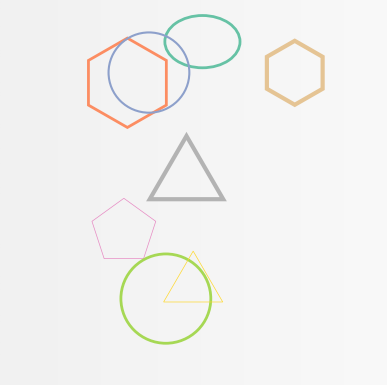[{"shape": "oval", "thickness": 2, "radius": 0.48, "center": [0.522, 0.892]}, {"shape": "hexagon", "thickness": 2, "radius": 0.58, "center": [0.329, 0.785]}, {"shape": "circle", "thickness": 1.5, "radius": 0.52, "center": [0.384, 0.812]}, {"shape": "pentagon", "thickness": 0.5, "radius": 0.43, "center": [0.32, 0.398]}, {"shape": "circle", "thickness": 2, "radius": 0.58, "center": [0.428, 0.224]}, {"shape": "triangle", "thickness": 0.5, "radius": 0.44, "center": [0.499, 0.26]}, {"shape": "hexagon", "thickness": 3, "radius": 0.42, "center": [0.761, 0.811]}, {"shape": "triangle", "thickness": 3, "radius": 0.55, "center": [0.481, 0.537]}]